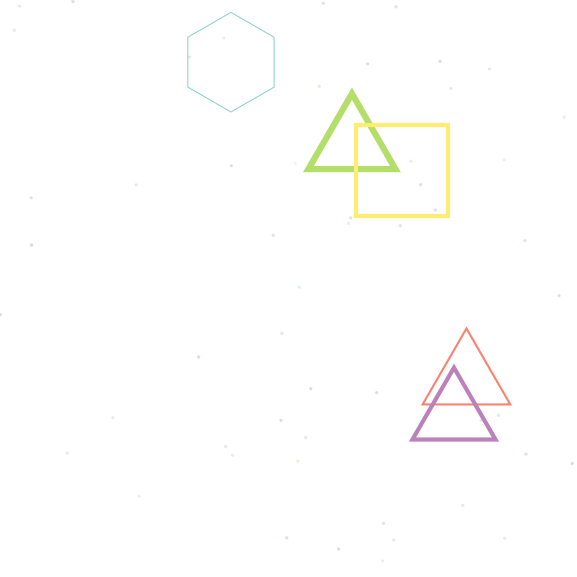[{"shape": "hexagon", "thickness": 0.5, "radius": 0.43, "center": [0.4, 0.891]}, {"shape": "triangle", "thickness": 1, "radius": 0.44, "center": [0.808, 0.343]}, {"shape": "triangle", "thickness": 3, "radius": 0.44, "center": [0.609, 0.75]}, {"shape": "triangle", "thickness": 2, "radius": 0.41, "center": [0.786, 0.28]}, {"shape": "square", "thickness": 2, "radius": 0.4, "center": [0.696, 0.704]}]